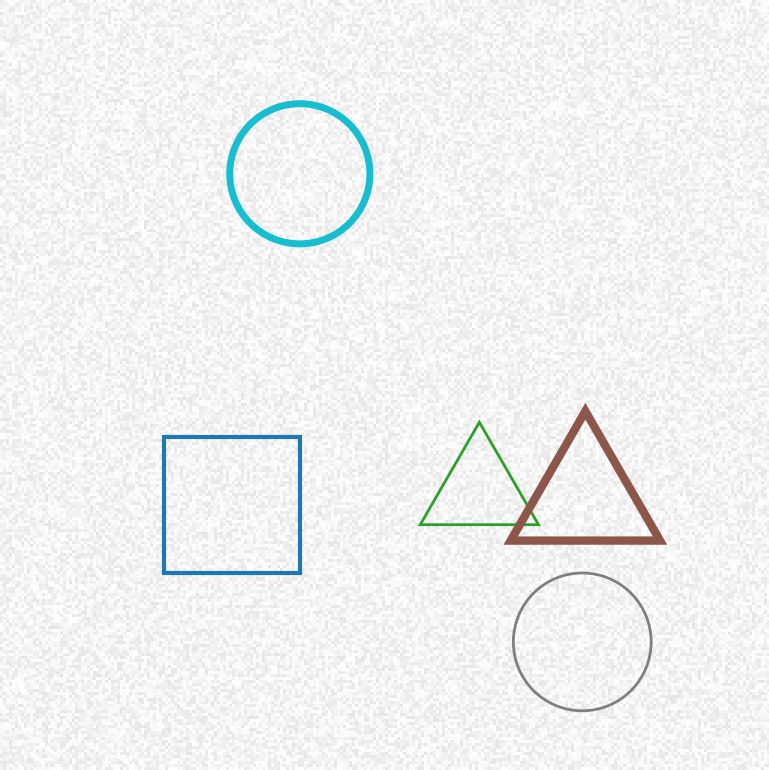[{"shape": "square", "thickness": 1.5, "radius": 0.44, "center": [0.302, 0.344]}, {"shape": "triangle", "thickness": 1, "radius": 0.44, "center": [0.623, 0.363]}, {"shape": "triangle", "thickness": 3, "radius": 0.56, "center": [0.76, 0.354]}, {"shape": "circle", "thickness": 1, "radius": 0.45, "center": [0.756, 0.166]}, {"shape": "circle", "thickness": 2.5, "radius": 0.46, "center": [0.389, 0.774]}]